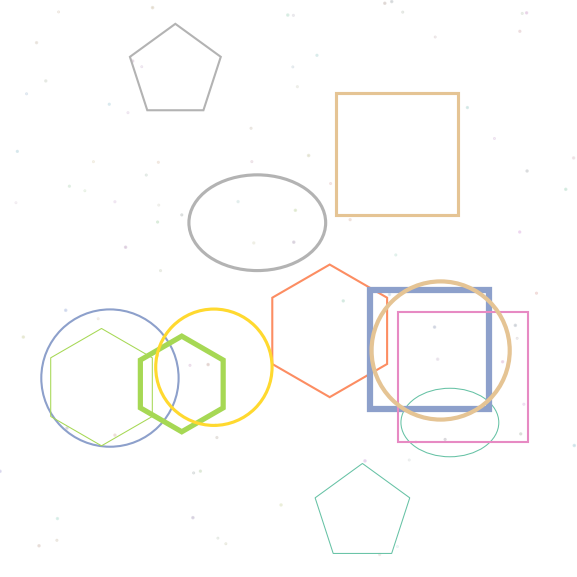[{"shape": "oval", "thickness": 0.5, "radius": 0.42, "center": [0.779, 0.267]}, {"shape": "pentagon", "thickness": 0.5, "radius": 0.43, "center": [0.628, 0.11]}, {"shape": "hexagon", "thickness": 1, "radius": 0.57, "center": [0.571, 0.426]}, {"shape": "circle", "thickness": 1, "radius": 0.59, "center": [0.19, 0.344]}, {"shape": "square", "thickness": 3, "radius": 0.51, "center": [0.744, 0.395]}, {"shape": "square", "thickness": 1, "radius": 0.56, "center": [0.802, 0.346]}, {"shape": "hexagon", "thickness": 2.5, "radius": 0.41, "center": [0.315, 0.334]}, {"shape": "hexagon", "thickness": 0.5, "radius": 0.51, "center": [0.176, 0.329]}, {"shape": "circle", "thickness": 1.5, "radius": 0.5, "center": [0.37, 0.363]}, {"shape": "circle", "thickness": 2, "radius": 0.6, "center": [0.763, 0.392]}, {"shape": "square", "thickness": 1.5, "radius": 0.53, "center": [0.687, 0.732]}, {"shape": "pentagon", "thickness": 1, "radius": 0.41, "center": [0.304, 0.875]}, {"shape": "oval", "thickness": 1.5, "radius": 0.59, "center": [0.446, 0.613]}]